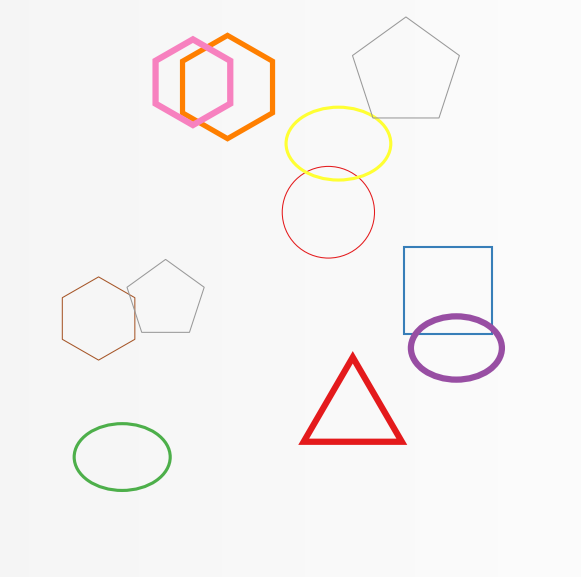[{"shape": "circle", "thickness": 0.5, "radius": 0.4, "center": [0.565, 0.632]}, {"shape": "triangle", "thickness": 3, "radius": 0.49, "center": [0.607, 0.283]}, {"shape": "square", "thickness": 1, "radius": 0.38, "center": [0.771, 0.496]}, {"shape": "oval", "thickness": 1.5, "radius": 0.41, "center": [0.21, 0.208]}, {"shape": "oval", "thickness": 3, "radius": 0.39, "center": [0.785, 0.397]}, {"shape": "hexagon", "thickness": 2.5, "radius": 0.45, "center": [0.391, 0.848]}, {"shape": "oval", "thickness": 1.5, "radius": 0.45, "center": [0.582, 0.75]}, {"shape": "hexagon", "thickness": 0.5, "radius": 0.36, "center": [0.17, 0.448]}, {"shape": "hexagon", "thickness": 3, "radius": 0.37, "center": [0.332, 0.857]}, {"shape": "pentagon", "thickness": 0.5, "radius": 0.48, "center": [0.698, 0.873]}, {"shape": "pentagon", "thickness": 0.5, "radius": 0.35, "center": [0.285, 0.48]}]